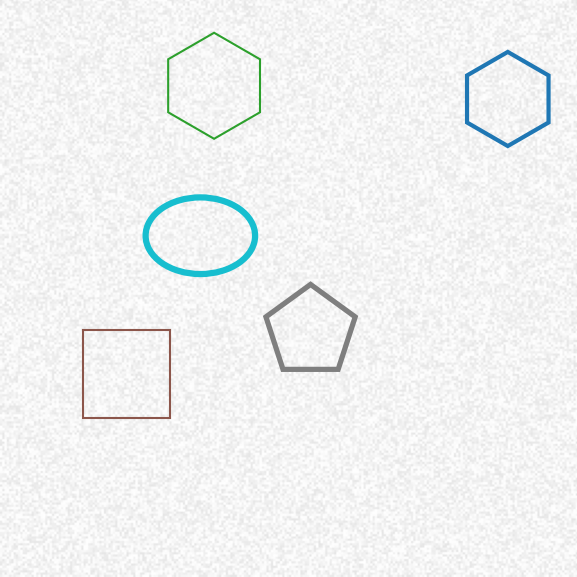[{"shape": "hexagon", "thickness": 2, "radius": 0.41, "center": [0.879, 0.828]}, {"shape": "hexagon", "thickness": 1, "radius": 0.46, "center": [0.371, 0.851]}, {"shape": "square", "thickness": 1, "radius": 0.38, "center": [0.219, 0.352]}, {"shape": "pentagon", "thickness": 2.5, "radius": 0.41, "center": [0.538, 0.425]}, {"shape": "oval", "thickness": 3, "radius": 0.47, "center": [0.347, 0.591]}]